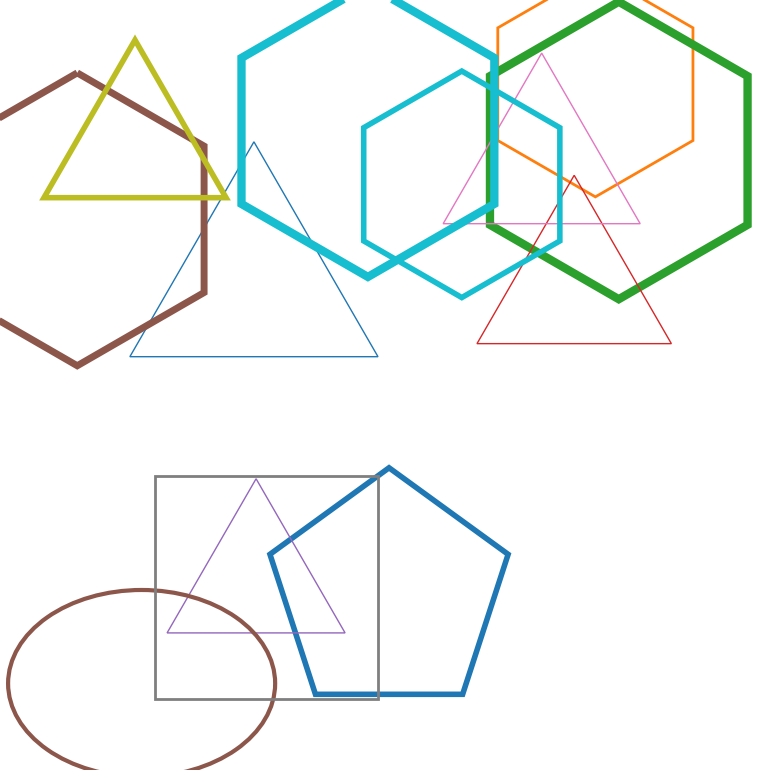[{"shape": "triangle", "thickness": 0.5, "radius": 0.93, "center": [0.33, 0.63]}, {"shape": "pentagon", "thickness": 2, "radius": 0.81, "center": [0.505, 0.23]}, {"shape": "hexagon", "thickness": 1, "radius": 0.73, "center": [0.773, 0.891]}, {"shape": "hexagon", "thickness": 3, "radius": 0.97, "center": [0.804, 0.805]}, {"shape": "triangle", "thickness": 0.5, "radius": 0.73, "center": [0.746, 0.627]}, {"shape": "triangle", "thickness": 0.5, "radius": 0.67, "center": [0.333, 0.245]}, {"shape": "oval", "thickness": 1.5, "radius": 0.87, "center": [0.184, 0.112]}, {"shape": "hexagon", "thickness": 2.5, "radius": 0.95, "center": [0.1, 0.715]}, {"shape": "triangle", "thickness": 0.5, "radius": 0.74, "center": [0.703, 0.783]}, {"shape": "square", "thickness": 1, "radius": 0.73, "center": [0.346, 0.237]}, {"shape": "triangle", "thickness": 2, "radius": 0.68, "center": [0.175, 0.812]}, {"shape": "hexagon", "thickness": 3, "radius": 0.95, "center": [0.478, 0.83]}, {"shape": "hexagon", "thickness": 2, "radius": 0.74, "center": [0.6, 0.761]}]